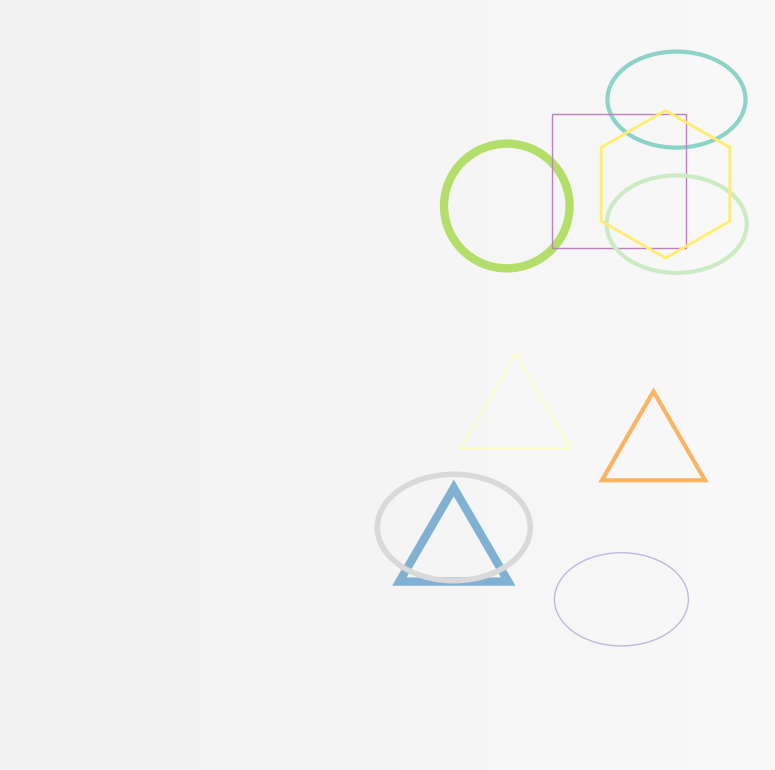[{"shape": "oval", "thickness": 1.5, "radius": 0.45, "center": [0.873, 0.871]}, {"shape": "triangle", "thickness": 0.5, "radius": 0.41, "center": [0.665, 0.459]}, {"shape": "oval", "thickness": 0.5, "radius": 0.43, "center": [0.802, 0.222]}, {"shape": "triangle", "thickness": 3, "radius": 0.41, "center": [0.586, 0.285]}, {"shape": "triangle", "thickness": 1.5, "radius": 0.38, "center": [0.843, 0.415]}, {"shape": "circle", "thickness": 3, "radius": 0.4, "center": [0.654, 0.732]}, {"shape": "oval", "thickness": 2, "radius": 0.49, "center": [0.586, 0.315]}, {"shape": "square", "thickness": 0.5, "radius": 0.43, "center": [0.799, 0.765]}, {"shape": "oval", "thickness": 1.5, "radius": 0.45, "center": [0.873, 0.709]}, {"shape": "hexagon", "thickness": 1, "radius": 0.48, "center": [0.859, 0.761]}]